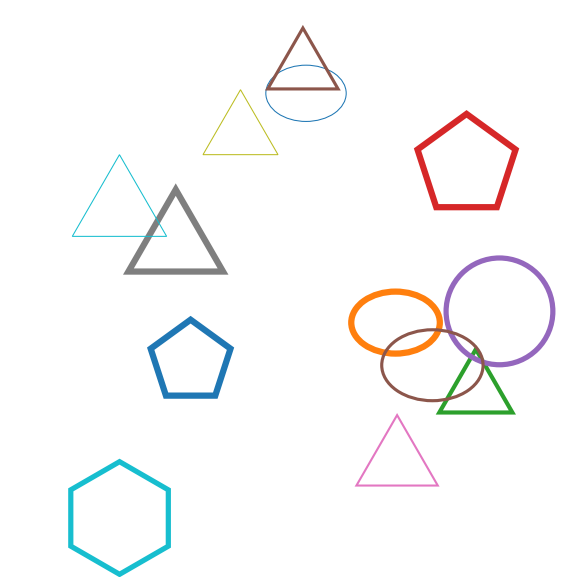[{"shape": "pentagon", "thickness": 3, "radius": 0.36, "center": [0.33, 0.373]}, {"shape": "oval", "thickness": 0.5, "radius": 0.35, "center": [0.53, 0.838]}, {"shape": "oval", "thickness": 3, "radius": 0.38, "center": [0.685, 0.441]}, {"shape": "triangle", "thickness": 2, "radius": 0.37, "center": [0.824, 0.321]}, {"shape": "pentagon", "thickness": 3, "radius": 0.45, "center": [0.808, 0.713]}, {"shape": "circle", "thickness": 2.5, "radius": 0.46, "center": [0.865, 0.46]}, {"shape": "triangle", "thickness": 1.5, "radius": 0.35, "center": [0.524, 0.88]}, {"shape": "oval", "thickness": 1.5, "radius": 0.44, "center": [0.749, 0.367]}, {"shape": "triangle", "thickness": 1, "radius": 0.41, "center": [0.688, 0.199]}, {"shape": "triangle", "thickness": 3, "radius": 0.47, "center": [0.304, 0.576]}, {"shape": "triangle", "thickness": 0.5, "radius": 0.37, "center": [0.416, 0.769]}, {"shape": "triangle", "thickness": 0.5, "radius": 0.47, "center": [0.207, 0.637]}, {"shape": "hexagon", "thickness": 2.5, "radius": 0.49, "center": [0.207, 0.102]}]